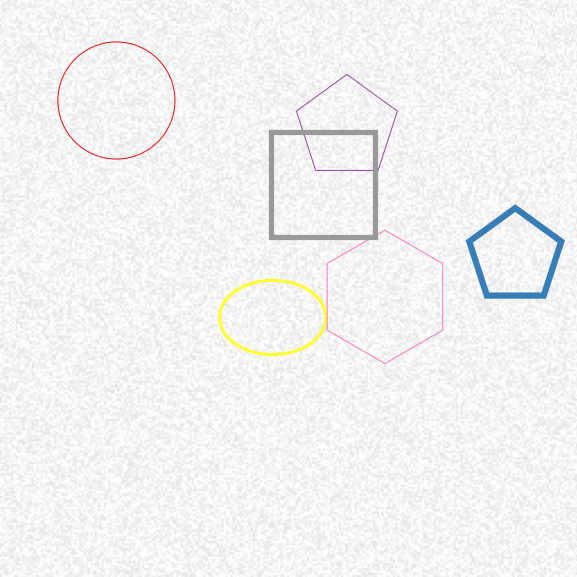[{"shape": "circle", "thickness": 0.5, "radius": 0.51, "center": [0.202, 0.825]}, {"shape": "pentagon", "thickness": 3, "radius": 0.42, "center": [0.892, 0.555]}, {"shape": "pentagon", "thickness": 0.5, "radius": 0.46, "center": [0.601, 0.778]}, {"shape": "oval", "thickness": 1.5, "radius": 0.46, "center": [0.472, 0.449]}, {"shape": "hexagon", "thickness": 0.5, "radius": 0.58, "center": [0.667, 0.485]}, {"shape": "square", "thickness": 2.5, "radius": 0.45, "center": [0.559, 0.68]}]